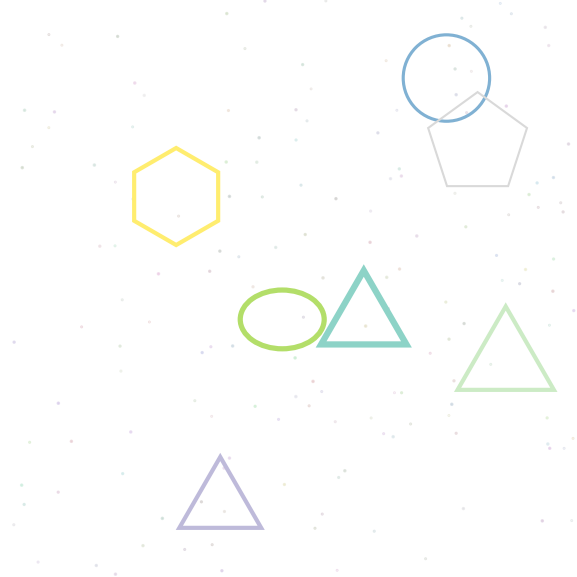[{"shape": "triangle", "thickness": 3, "radius": 0.43, "center": [0.63, 0.445]}, {"shape": "triangle", "thickness": 2, "radius": 0.41, "center": [0.381, 0.126]}, {"shape": "circle", "thickness": 1.5, "radius": 0.37, "center": [0.773, 0.864]}, {"shape": "oval", "thickness": 2.5, "radius": 0.36, "center": [0.489, 0.446]}, {"shape": "pentagon", "thickness": 1, "radius": 0.45, "center": [0.827, 0.75]}, {"shape": "triangle", "thickness": 2, "radius": 0.48, "center": [0.876, 0.372]}, {"shape": "hexagon", "thickness": 2, "radius": 0.42, "center": [0.305, 0.659]}]